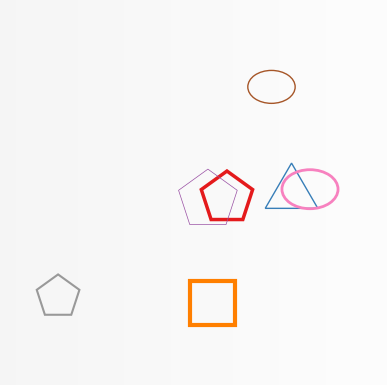[{"shape": "pentagon", "thickness": 2.5, "radius": 0.35, "center": [0.586, 0.486]}, {"shape": "triangle", "thickness": 1, "radius": 0.39, "center": [0.752, 0.498]}, {"shape": "pentagon", "thickness": 0.5, "radius": 0.4, "center": [0.537, 0.481]}, {"shape": "square", "thickness": 3, "radius": 0.29, "center": [0.548, 0.214]}, {"shape": "oval", "thickness": 1, "radius": 0.31, "center": [0.701, 0.774]}, {"shape": "oval", "thickness": 2, "radius": 0.36, "center": [0.8, 0.509]}, {"shape": "pentagon", "thickness": 1.5, "radius": 0.29, "center": [0.15, 0.229]}]